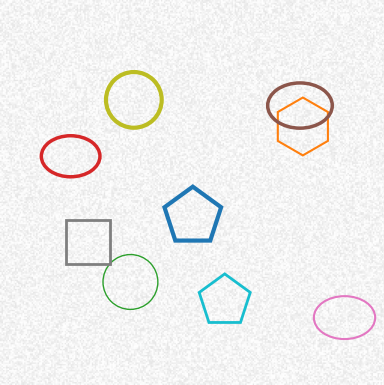[{"shape": "pentagon", "thickness": 3, "radius": 0.39, "center": [0.501, 0.438]}, {"shape": "hexagon", "thickness": 1.5, "radius": 0.38, "center": [0.787, 0.672]}, {"shape": "circle", "thickness": 1, "radius": 0.36, "center": [0.339, 0.268]}, {"shape": "oval", "thickness": 2.5, "radius": 0.38, "center": [0.183, 0.594]}, {"shape": "oval", "thickness": 2.5, "radius": 0.42, "center": [0.779, 0.726]}, {"shape": "oval", "thickness": 1.5, "radius": 0.4, "center": [0.895, 0.175]}, {"shape": "square", "thickness": 2, "radius": 0.29, "center": [0.229, 0.372]}, {"shape": "circle", "thickness": 3, "radius": 0.36, "center": [0.348, 0.741]}, {"shape": "pentagon", "thickness": 2, "radius": 0.35, "center": [0.584, 0.219]}]